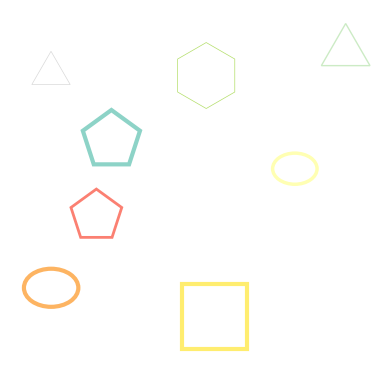[{"shape": "pentagon", "thickness": 3, "radius": 0.39, "center": [0.289, 0.636]}, {"shape": "oval", "thickness": 2.5, "radius": 0.29, "center": [0.766, 0.562]}, {"shape": "pentagon", "thickness": 2, "radius": 0.35, "center": [0.25, 0.44]}, {"shape": "oval", "thickness": 3, "radius": 0.35, "center": [0.133, 0.253]}, {"shape": "hexagon", "thickness": 0.5, "radius": 0.43, "center": [0.536, 0.804]}, {"shape": "triangle", "thickness": 0.5, "radius": 0.29, "center": [0.132, 0.809]}, {"shape": "triangle", "thickness": 1, "radius": 0.36, "center": [0.898, 0.866]}, {"shape": "square", "thickness": 3, "radius": 0.42, "center": [0.556, 0.177]}]